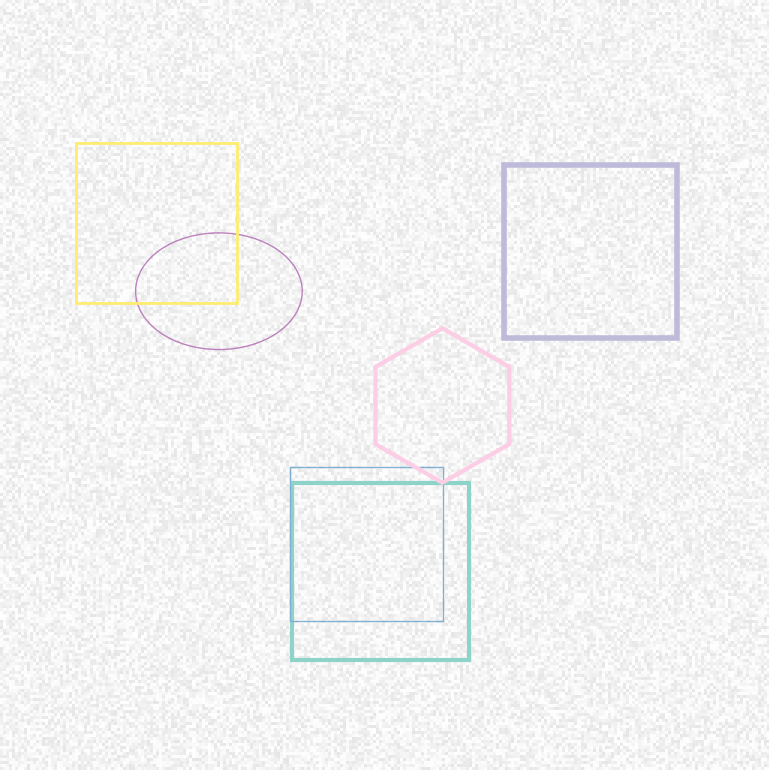[{"shape": "square", "thickness": 1.5, "radius": 0.57, "center": [0.494, 0.258]}, {"shape": "square", "thickness": 2, "radius": 0.56, "center": [0.767, 0.673]}, {"shape": "square", "thickness": 0.5, "radius": 0.5, "center": [0.476, 0.294]}, {"shape": "hexagon", "thickness": 1.5, "radius": 0.5, "center": [0.575, 0.473]}, {"shape": "oval", "thickness": 0.5, "radius": 0.54, "center": [0.284, 0.622]}, {"shape": "square", "thickness": 1, "radius": 0.52, "center": [0.203, 0.71]}]